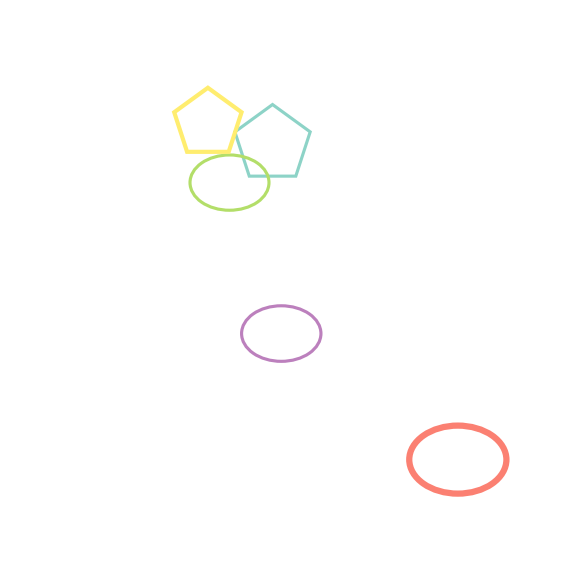[{"shape": "pentagon", "thickness": 1.5, "radius": 0.34, "center": [0.472, 0.75]}, {"shape": "oval", "thickness": 3, "radius": 0.42, "center": [0.793, 0.203]}, {"shape": "oval", "thickness": 1.5, "radius": 0.34, "center": [0.397, 0.683]}, {"shape": "oval", "thickness": 1.5, "radius": 0.34, "center": [0.487, 0.422]}, {"shape": "pentagon", "thickness": 2, "radius": 0.31, "center": [0.36, 0.786]}]